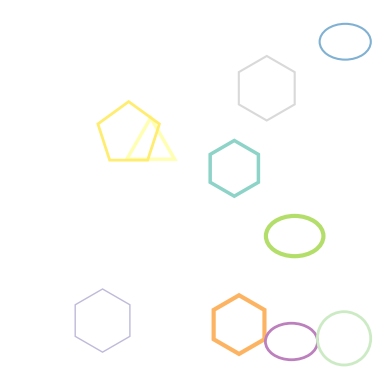[{"shape": "hexagon", "thickness": 2.5, "radius": 0.36, "center": [0.609, 0.563]}, {"shape": "triangle", "thickness": 2.5, "radius": 0.36, "center": [0.392, 0.622]}, {"shape": "hexagon", "thickness": 1, "radius": 0.41, "center": [0.266, 0.167]}, {"shape": "oval", "thickness": 1.5, "radius": 0.33, "center": [0.897, 0.892]}, {"shape": "hexagon", "thickness": 3, "radius": 0.38, "center": [0.621, 0.157]}, {"shape": "oval", "thickness": 3, "radius": 0.37, "center": [0.765, 0.387]}, {"shape": "hexagon", "thickness": 1.5, "radius": 0.42, "center": [0.693, 0.771]}, {"shape": "oval", "thickness": 2, "radius": 0.34, "center": [0.757, 0.113]}, {"shape": "circle", "thickness": 2, "radius": 0.35, "center": [0.894, 0.121]}, {"shape": "pentagon", "thickness": 2, "radius": 0.42, "center": [0.334, 0.652]}]